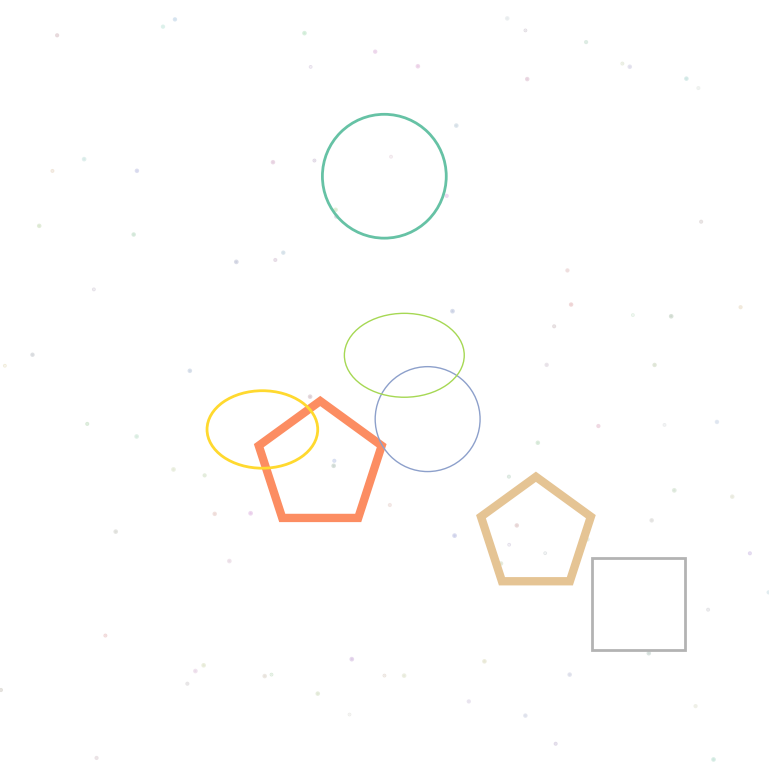[{"shape": "circle", "thickness": 1, "radius": 0.4, "center": [0.499, 0.771]}, {"shape": "pentagon", "thickness": 3, "radius": 0.42, "center": [0.416, 0.395]}, {"shape": "circle", "thickness": 0.5, "radius": 0.34, "center": [0.555, 0.456]}, {"shape": "oval", "thickness": 0.5, "radius": 0.39, "center": [0.525, 0.539]}, {"shape": "oval", "thickness": 1, "radius": 0.36, "center": [0.341, 0.442]}, {"shape": "pentagon", "thickness": 3, "radius": 0.38, "center": [0.696, 0.306]}, {"shape": "square", "thickness": 1, "radius": 0.3, "center": [0.83, 0.215]}]